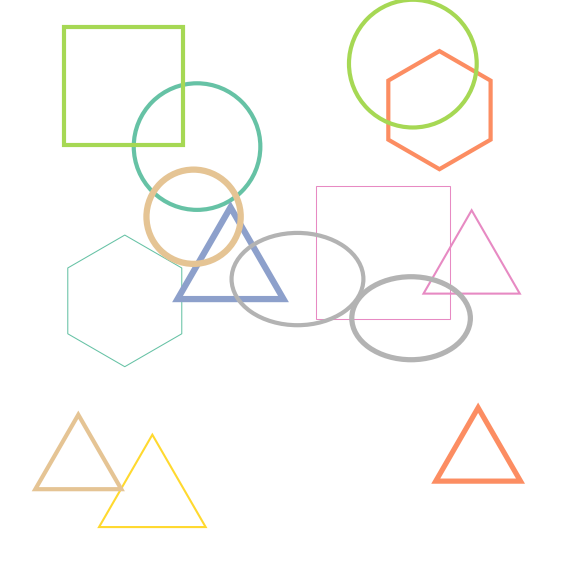[{"shape": "hexagon", "thickness": 0.5, "radius": 0.57, "center": [0.216, 0.478]}, {"shape": "circle", "thickness": 2, "radius": 0.55, "center": [0.341, 0.745]}, {"shape": "triangle", "thickness": 2.5, "radius": 0.42, "center": [0.828, 0.208]}, {"shape": "hexagon", "thickness": 2, "radius": 0.51, "center": [0.761, 0.808]}, {"shape": "triangle", "thickness": 3, "radius": 0.53, "center": [0.399, 0.534]}, {"shape": "triangle", "thickness": 1, "radius": 0.48, "center": [0.817, 0.539]}, {"shape": "square", "thickness": 0.5, "radius": 0.58, "center": [0.663, 0.562]}, {"shape": "circle", "thickness": 2, "radius": 0.55, "center": [0.715, 0.889]}, {"shape": "square", "thickness": 2, "radius": 0.51, "center": [0.214, 0.851]}, {"shape": "triangle", "thickness": 1, "radius": 0.53, "center": [0.264, 0.14]}, {"shape": "triangle", "thickness": 2, "radius": 0.43, "center": [0.136, 0.195]}, {"shape": "circle", "thickness": 3, "radius": 0.41, "center": [0.335, 0.624]}, {"shape": "oval", "thickness": 2.5, "radius": 0.51, "center": [0.712, 0.448]}, {"shape": "oval", "thickness": 2, "radius": 0.57, "center": [0.515, 0.516]}]